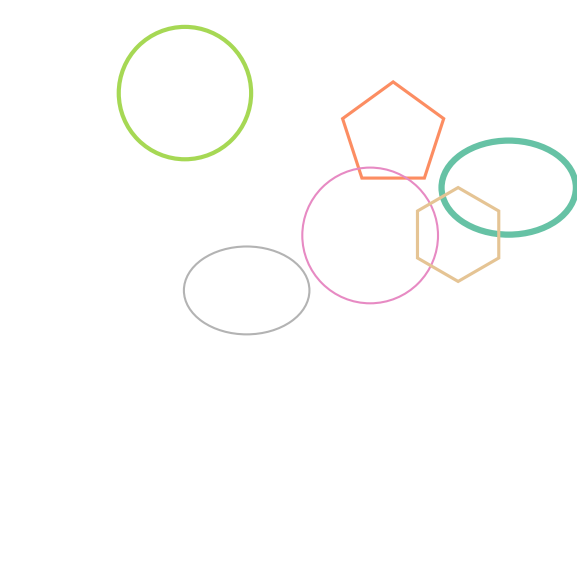[{"shape": "oval", "thickness": 3, "radius": 0.58, "center": [0.881, 0.674]}, {"shape": "pentagon", "thickness": 1.5, "radius": 0.46, "center": [0.681, 0.765]}, {"shape": "circle", "thickness": 1, "radius": 0.59, "center": [0.641, 0.591]}, {"shape": "circle", "thickness": 2, "radius": 0.57, "center": [0.32, 0.838]}, {"shape": "hexagon", "thickness": 1.5, "radius": 0.41, "center": [0.793, 0.593]}, {"shape": "oval", "thickness": 1, "radius": 0.54, "center": [0.427, 0.496]}]